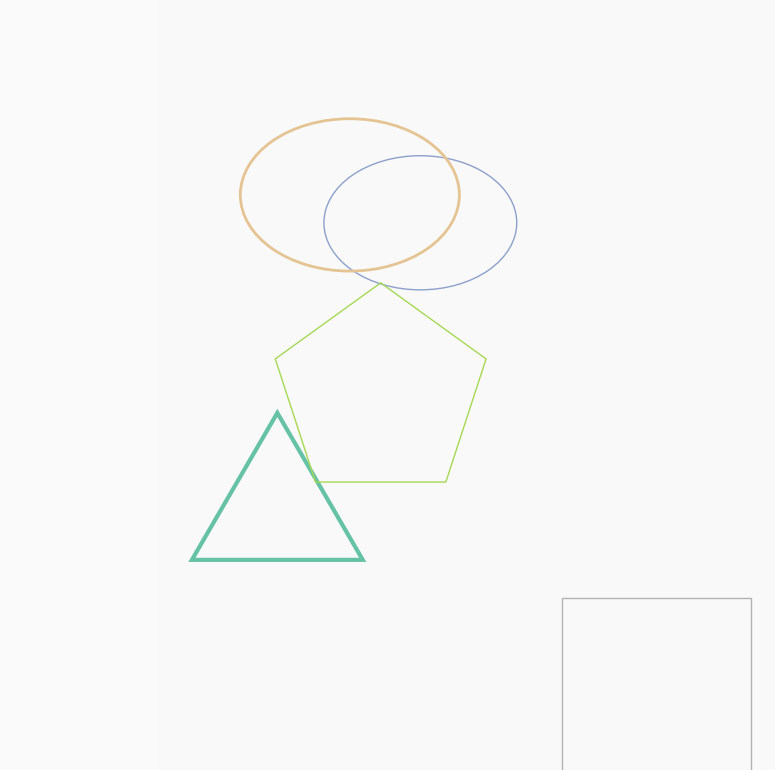[{"shape": "triangle", "thickness": 1.5, "radius": 0.64, "center": [0.358, 0.337]}, {"shape": "oval", "thickness": 0.5, "radius": 0.62, "center": [0.542, 0.711]}, {"shape": "pentagon", "thickness": 0.5, "radius": 0.72, "center": [0.491, 0.49]}, {"shape": "oval", "thickness": 1, "radius": 0.71, "center": [0.451, 0.747]}, {"shape": "square", "thickness": 0.5, "radius": 0.61, "center": [0.847, 0.101]}]